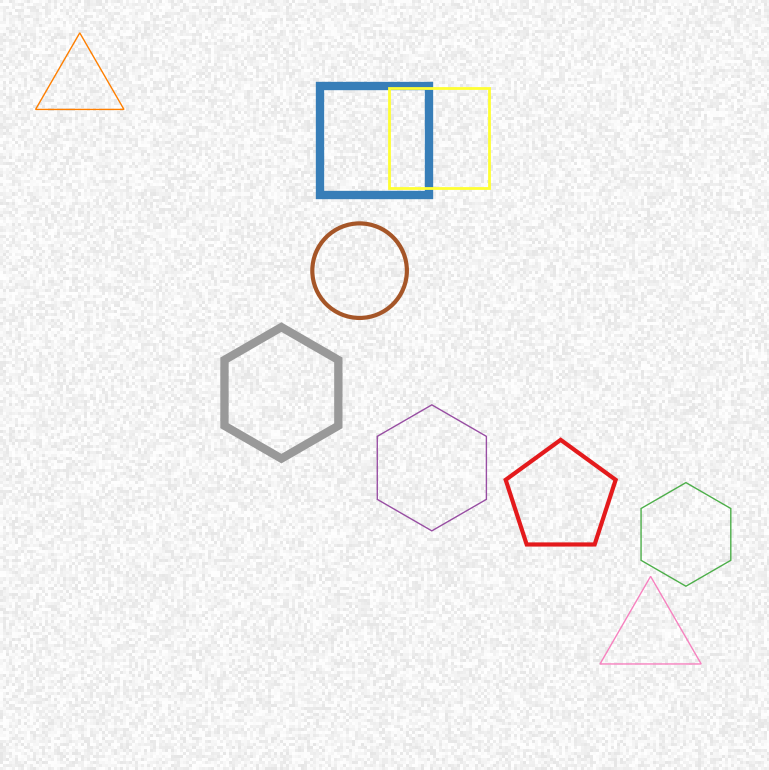[{"shape": "pentagon", "thickness": 1.5, "radius": 0.38, "center": [0.728, 0.354]}, {"shape": "square", "thickness": 3, "radius": 0.35, "center": [0.486, 0.817]}, {"shape": "hexagon", "thickness": 0.5, "radius": 0.34, "center": [0.891, 0.306]}, {"shape": "hexagon", "thickness": 0.5, "radius": 0.41, "center": [0.561, 0.392]}, {"shape": "triangle", "thickness": 0.5, "radius": 0.33, "center": [0.104, 0.891]}, {"shape": "square", "thickness": 1, "radius": 0.32, "center": [0.57, 0.821]}, {"shape": "circle", "thickness": 1.5, "radius": 0.31, "center": [0.467, 0.648]}, {"shape": "triangle", "thickness": 0.5, "radius": 0.38, "center": [0.845, 0.176]}, {"shape": "hexagon", "thickness": 3, "radius": 0.43, "center": [0.365, 0.49]}]